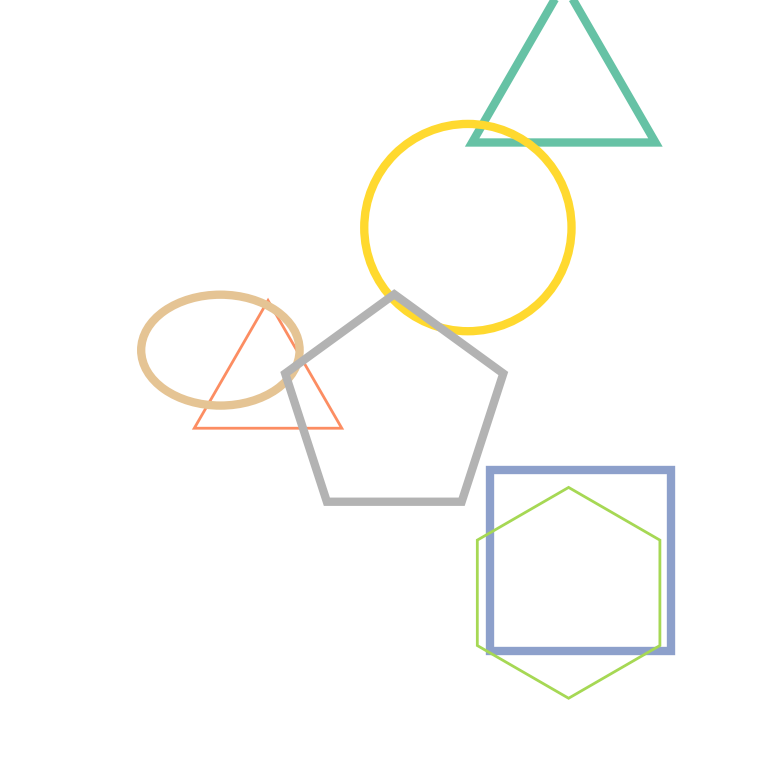[{"shape": "triangle", "thickness": 3, "radius": 0.69, "center": [0.732, 0.884]}, {"shape": "triangle", "thickness": 1, "radius": 0.55, "center": [0.348, 0.499]}, {"shape": "square", "thickness": 3, "radius": 0.59, "center": [0.754, 0.272]}, {"shape": "hexagon", "thickness": 1, "radius": 0.68, "center": [0.738, 0.23]}, {"shape": "circle", "thickness": 3, "radius": 0.67, "center": [0.608, 0.704]}, {"shape": "oval", "thickness": 3, "radius": 0.51, "center": [0.286, 0.545]}, {"shape": "pentagon", "thickness": 3, "radius": 0.74, "center": [0.512, 0.469]}]